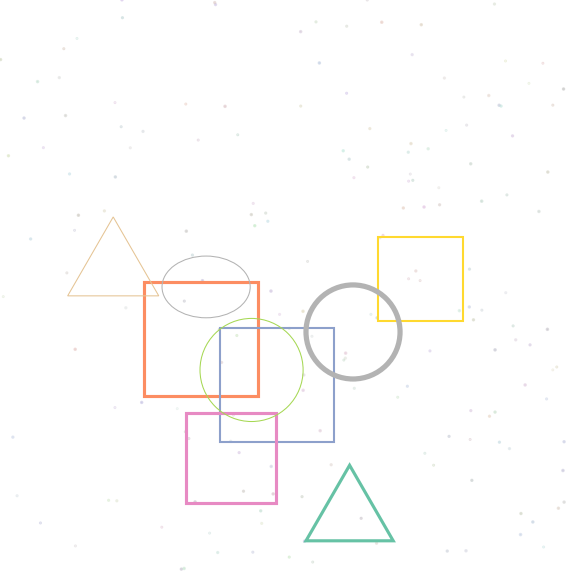[{"shape": "triangle", "thickness": 1.5, "radius": 0.44, "center": [0.605, 0.106]}, {"shape": "square", "thickness": 1.5, "radius": 0.49, "center": [0.348, 0.412]}, {"shape": "square", "thickness": 1, "radius": 0.49, "center": [0.479, 0.333]}, {"shape": "square", "thickness": 1.5, "radius": 0.39, "center": [0.4, 0.206]}, {"shape": "circle", "thickness": 0.5, "radius": 0.45, "center": [0.436, 0.358]}, {"shape": "square", "thickness": 1, "radius": 0.37, "center": [0.728, 0.517]}, {"shape": "triangle", "thickness": 0.5, "radius": 0.46, "center": [0.196, 0.532]}, {"shape": "oval", "thickness": 0.5, "radius": 0.38, "center": [0.357, 0.502]}, {"shape": "circle", "thickness": 2.5, "radius": 0.41, "center": [0.611, 0.424]}]